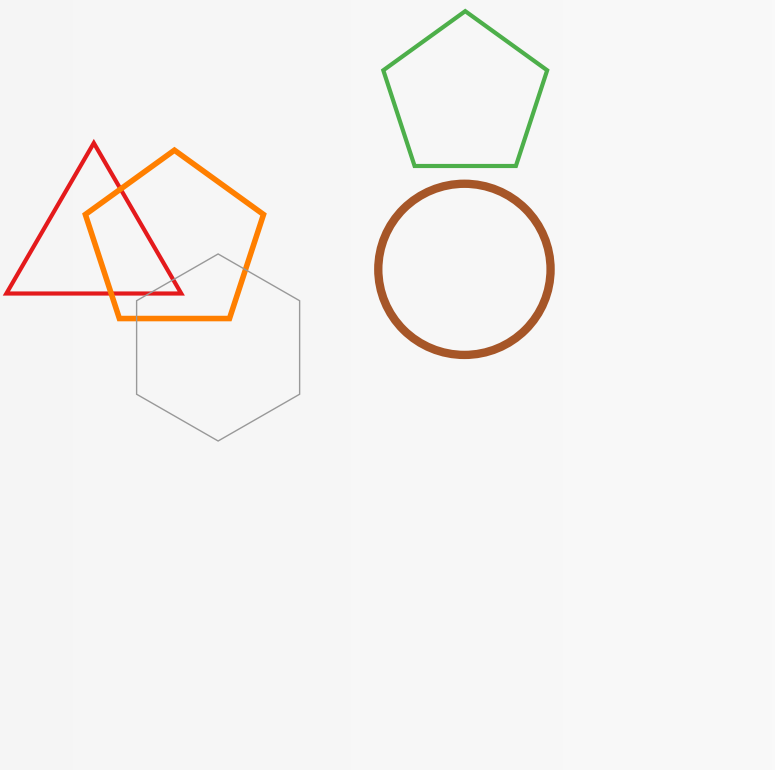[{"shape": "triangle", "thickness": 1.5, "radius": 0.65, "center": [0.121, 0.684]}, {"shape": "pentagon", "thickness": 1.5, "radius": 0.56, "center": [0.6, 0.874]}, {"shape": "pentagon", "thickness": 2, "radius": 0.6, "center": [0.225, 0.684]}, {"shape": "circle", "thickness": 3, "radius": 0.56, "center": [0.599, 0.65]}, {"shape": "hexagon", "thickness": 0.5, "radius": 0.61, "center": [0.281, 0.549]}]